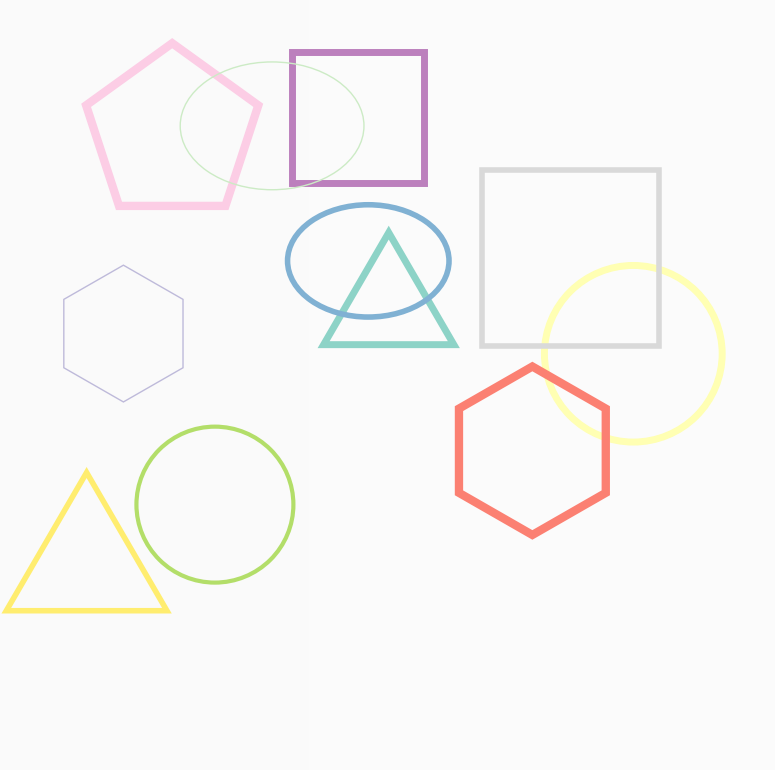[{"shape": "triangle", "thickness": 2.5, "radius": 0.49, "center": [0.502, 0.601]}, {"shape": "circle", "thickness": 2.5, "radius": 0.57, "center": [0.817, 0.541]}, {"shape": "hexagon", "thickness": 0.5, "radius": 0.44, "center": [0.159, 0.567]}, {"shape": "hexagon", "thickness": 3, "radius": 0.55, "center": [0.687, 0.415]}, {"shape": "oval", "thickness": 2, "radius": 0.52, "center": [0.475, 0.661]}, {"shape": "circle", "thickness": 1.5, "radius": 0.51, "center": [0.277, 0.345]}, {"shape": "pentagon", "thickness": 3, "radius": 0.58, "center": [0.222, 0.827]}, {"shape": "square", "thickness": 2, "radius": 0.57, "center": [0.737, 0.665]}, {"shape": "square", "thickness": 2.5, "radius": 0.43, "center": [0.462, 0.847]}, {"shape": "oval", "thickness": 0.5, "radius": 0.59, "center": [0.351, 0.837]}, {"shape": "triangle", "thickness": 2, "radius": 0.6, "center": [0.112, 0.267]}]